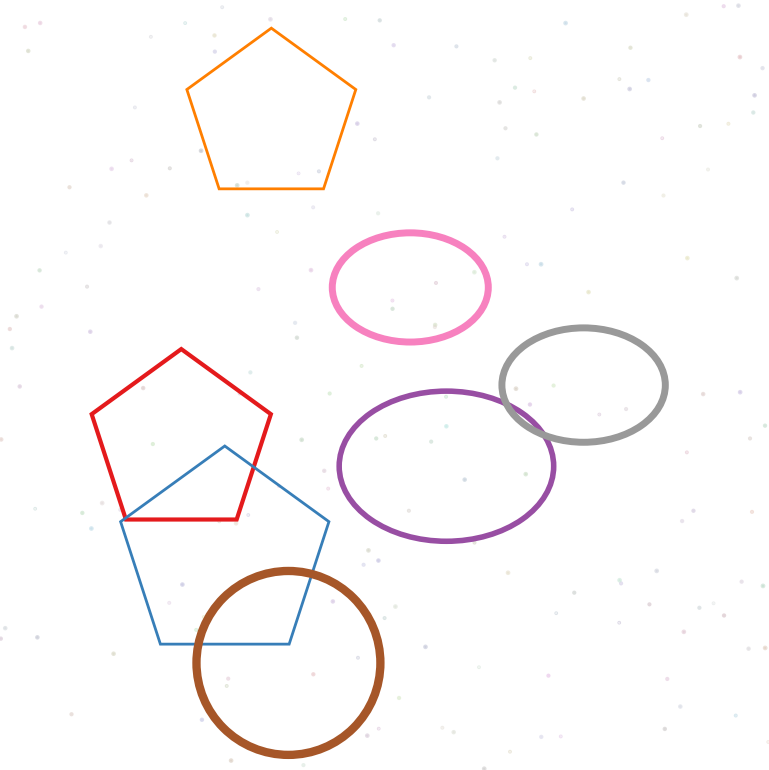[{"shape": "pentagon", "thickness": 1.5, "radius": 0.61, "center": [0.235, 0.424]}, {"shape": "pentagon", "thickness": 1, "radius": 0.71, "center": [0.292, 0.279]}, {"shape": "oval", "thickness": 2, "radius": 0.7, "center": [0.58, 0.395]}, {"shape": "pentagon", "thickness": 1, "radius": 0.58, "center": [0.352, 0.848]}, {"shape": "circle", "thickness": 3, "radius": 0.6, "center": [0.375, 0.139]}, {"shape": "oval", "thickness": 2.5, "radius": 0.51, "center": [0.533, 0.627]}, {"shape": "oval", "thickness": 2.5, "radius": 0.53, "center": [0.758, 0.5]}]